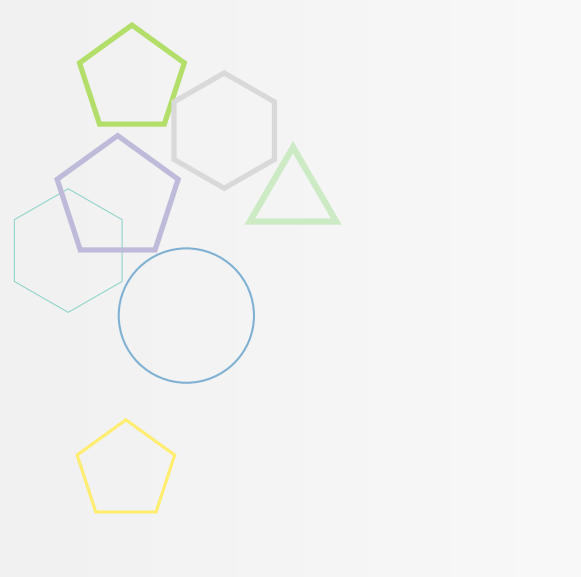[{"shape": "hexagon", "thickness": 0.5, "radius": 0.54, "center": [0.117, 0.565]}, {"shape": "pentagon", "thickness": 2.5, "radius": 0.55, "center": [0.202, 0.655]}, {"shape": "circle", "thickness": 1, "radius": 0.58, "center": [0.321, 0.453]}, {"shape": "pentagon", "thickness": 2.5, "radius": 0.47, "center": [0.227, 0.861]}, {"shape": "hexagon", "thickness": 2.5, "radius": 0.5, "center": [0.386, 0.773]}, {"shape": "triangle", "thickness": 3, "radius": 0.43, "center": [0.504, 0.658]}, {"shape": "pentagon", "thickness": 1.5, "radius": 0.44, "center": [0.217, 0.184]}]